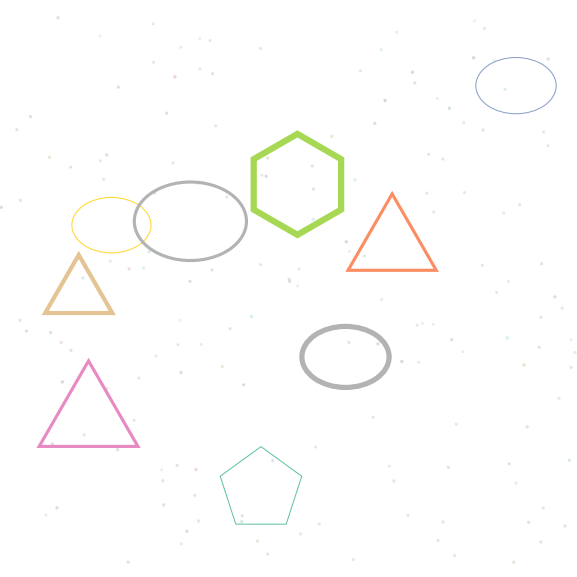[{"shape": "pentagon", "thickness": 0.5, "radius": 0.37, "center": [0.452, 0.152]}, {"shape": "triangle", "thickness": 1.5, "radius": 0.44, "center": [0.679, 0.575]}, {"shape": "oval", "thickness": 0.5, "radius": 0.35, "center": [0.894, 0.851]}, {"shape": "triangle", "thickness": 1.5, "radius": 0.49, "center": [0.153, 0.275]}, {"shape": "hexagon", "thickness": 3, "radius": 0.44, "center": [0.515, 0.68]}, {"shape": "oval", "thickness": 0.5, "radius": 0.34, "center": [0.193, 0.609]}, {"shape": "triangle", "thickness": 2, "radius": 0.34, "center": [0.136, 0.491]}, {"shape": "oval", "thickness": 2.5, "radius": 0.38, "center": [0.598, 0.381]}, {"shape": "oval", "thickness": 1.5, "radius": 0.49, "center": [0.33, 0.616]}]